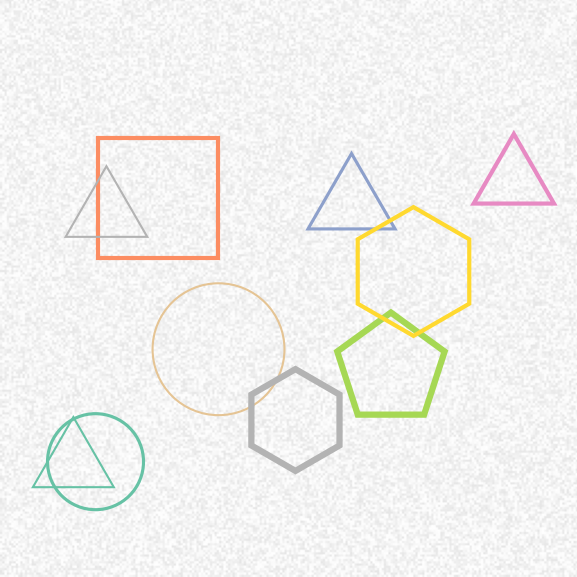[{"shape": "triangle", "thickness": 1, "radius": 0.4, "center": [0.127, 0.196]}, {"shape": "circle", "thickness": 1.5, "radius": 0.42, "center": [0.165, 0.2]}, {"shape": "square", "thickness": 2, "radius": 0.52, "center": [0.274, 0.657]}, {"shape": "triangle", "thickness": 1.5, "radius": 0.44, "center": [0.609, 0.646]}, {"shape": "triangle", "thickness": 2, "radius": 0.4, "center": [0.89, 0.687]}, {"shape": "pentagon", "thickness": 3, "radius": 0.49, "center": [0.677, 0.36]}, {"shape": "hexagon", "thickness": 2, "radius": 0.56, "center": [0.716, 0.529]}, {"shape": "circle", "thickness": 1, "radius": 0.57, "center": [0.378, 0.394]}, {"shape": "triangle", "thickness": 1, "radius": 0.41, "center": [0.184, 0.63]}, {"shape": "hexagon", "thickness": 3, "radius": 0.44, "center": [0.512, 0.272]}]